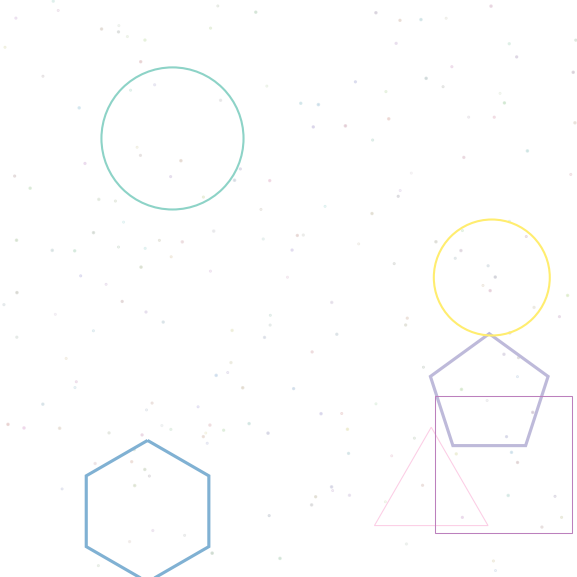[{"shape": "circle", "thickness": 1, "radius": 0.62, "center": [0.299, 0.759]}, {"shape": "pentagon", "thickness": 1.5, "radius": 0.54, "center": [0.847, 0.314]}, {"shape": "hexagon", "thickness": 1.5, "radius": 0.61, "center": [0.255, 0.114]}, {"shape": "triangle", "thickness": 0.5, "radius": 0.57, "center": [0.747, 0.146]}, {"shape": "square", "thickness": 0.5, "radius": 0.59, "center": [0.871, 0.195]}, {"shape": "circle", "thickness": 1, "radius": 0.5, "center": [0.852, 0.519]}]